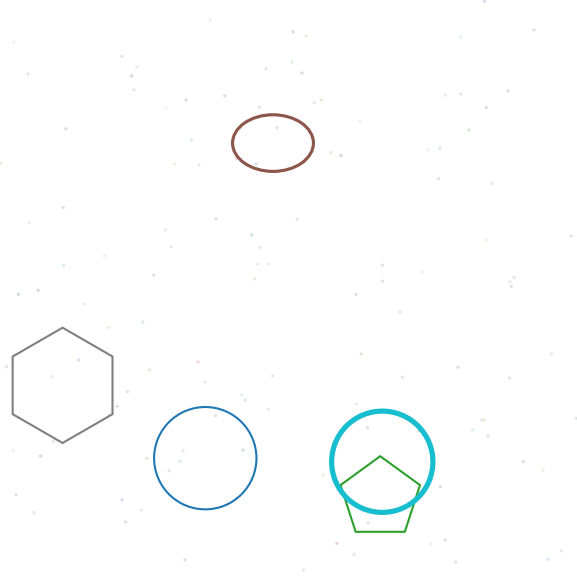[{"shape": "circle", "thickness": 1, "radius": 0.44, "center": [0.355, 0.206]}, {"shape": "pentagon", "thickness": 1, "radius": 0.36, "center": [0.658, 0.137]}, {"shape": "oval", "thickness": 1.5, "radius": 0.35, "center": [0.473, 0.751]}, {"shape": "hexagon", "thickness": 1, "radius": 0.5, "center": [0.108, 0.332]}, {"shape": "circle", "thickness": 2.5, "radius": 0.44, "center": [0.662, 0.2]}]